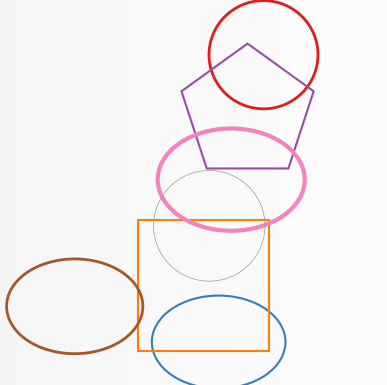[{"shape": "circle", "thickness": 2, "radius": 0.7, "center": [0.68, 0.858]}, {"shape": "oval", "thickness": 1.5, "radius": 0.86, "center": [0.564, 0.112]}, {"shape": "pentagon", "thickness": 1.5, "radius": 0.9, "center": [0.639, 0.708]}, {"shape": "square", "thickness": 1.5, "radius": 0.85, "center": [0.525, 0.258]}, {"shape": "oval", "thickness": 2, "radius": 0.88, "center": [0.193, 0.204]}, {"shape": "oval", "thickness": 3, "radius": 0.95, "center": [0.597, 0.533]}, {"shape": "circle", "thickness": 0.5, "radius": 0.72, "center": [0.54, 0.413]}]